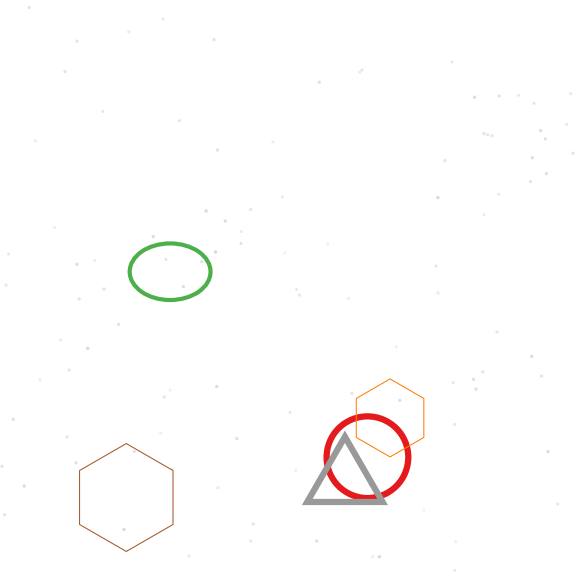[{"shape": "circle", "thickness": 3, "radius": 0.35, "center": [0.636, 0.207]}, {"shape": "oval", "thickness": 2, "radius": 0.35, "center": [0.295, 0.529]}, {"shape": "hexagon", "thickness": 0.5, "radius": 0.34, "center": [0.675, 0.275]}, {"shape": "hexagon", "thickness": 0.5, "radius": 0.47, "center": [0.219, 0.138]}, {"shape": "triangle", "thickness": 3, "radius": 0.38, "center": [0.597, 0.168]}]